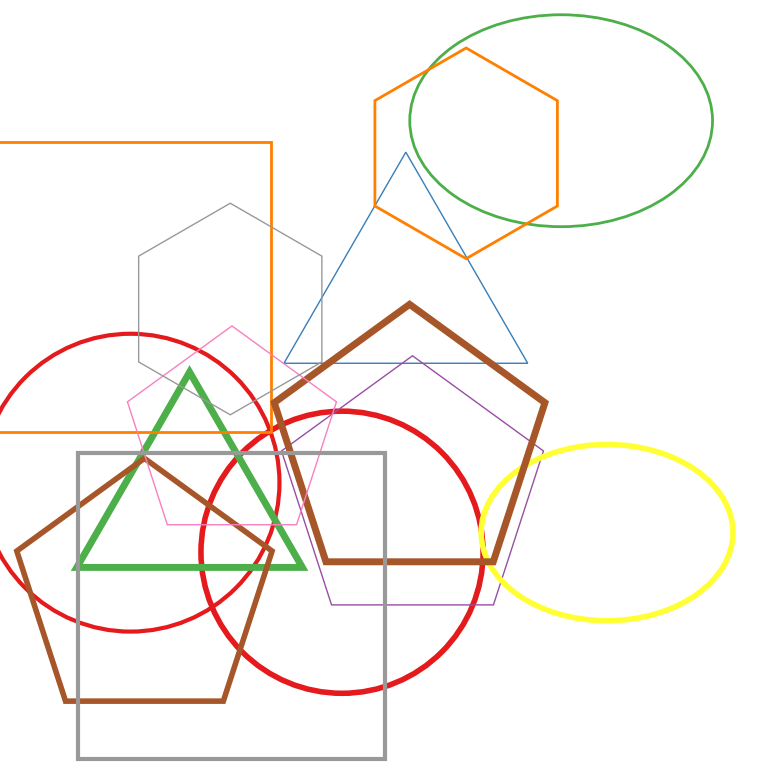[{"shape": "circle", "thickness": 2, "radius": 0.92, "center": [0.444, 0.283]}, {"shape": "circle", "thickness": 1.5, "radius": 0.97, "center": [0.17, 0.373]}, {"shape": "triangle", "thickness": 0.5, "radius": 0.91, "center": [0.527, 0.62]}, {"shape": "oval", "thickness": 1, "radius": 0.98, "center": [0.729, 0.843]}, {"shape": "triangle", "thickness": 2.5, "radius": 0.85, "center": [0.246, 0.348]}, {"shape": "pentagon", "thickness": 0.5, "radius": 0.89, "center": [0.536, 0.359]}, {"shape": "square", "thickness": 1, "radius": 0.94, "center": [0.164, 0.627]}, {"shape": "hexagon", "thickness": 1, "radius": 0.68, "center": [0.605, 0.801]}, {"shape": "oval", "thickness": 2, "radius": 0.82, "center": [0.788, 0.308]}, {"shape": "pentagon", "thickness": 2.5, "radius": 0.92, "center": [0.532, 0.42]}, {"shape": "pentagon", "thickness": 2, "radius": 0.87, "center": [0.188, 0.23]}, {"shape": "pentagon", "thickness": 0.5, "radius": 0.71, "center": [0.301, 0.434]}, {"shape": "square", "thickness": 1.5, "radius": 0.99, "center": [0.301, 0.213]}, {"shape": "hexagon", "thickness": 0.5, "radius": 0.69, "center": [0.299, 0.599]}]